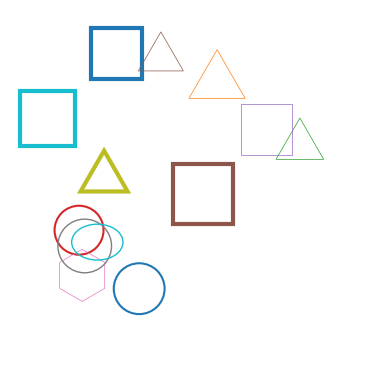[{"shape": "square", "thickness": 3, "radius": 0.33, "center": [0.303, 0.861]}, {"shape": "circle", "thickness": 1.5, "radius": 0.33, "center": [0.361, 0.25]}, {"shape": "triangle", "thickness": 0.5, "radius": 0.42, "center": [0.564, 0.787]}, {"shape": "triangle", "thickness": 0.5, "radius": 0.36, "center": [0.779, 0.622]}, {"shape": "circle", "thickness": 1.5, "radius": 0.32, "center": [0.205, 0.402]}, {"shape": "square", "thickness": 0.5, "radius": 0.33, "center": [0.692, 0.664]}, {"shape": "triangle", "thickness": 0.5, "radius": 0.34, "center": [0.418, 0.85]}, {"shape": "square", "thickness": 3, "radius": 0.39, "center": [0.527, 0.497]}, {"shape": "hexagon", "thickness": 0.5, "radius": 0.34, "center": [0.213, 0.285]}, {"shape": "circle", "thickness": 1, "radius": 0.35, "center": [0.22, 0.361]}, {"shape": "triangle", "thickness": 3, "radius": 0.35, "center": [0.27, 0.538]}, {"shape": "square", "thickness": 3, "radius": 0.36, "center": [0.124, 0.693]}, {"shape": "oval", "thickness": 1, "radius": 0.33, "center": [0.253, 0.371]}]